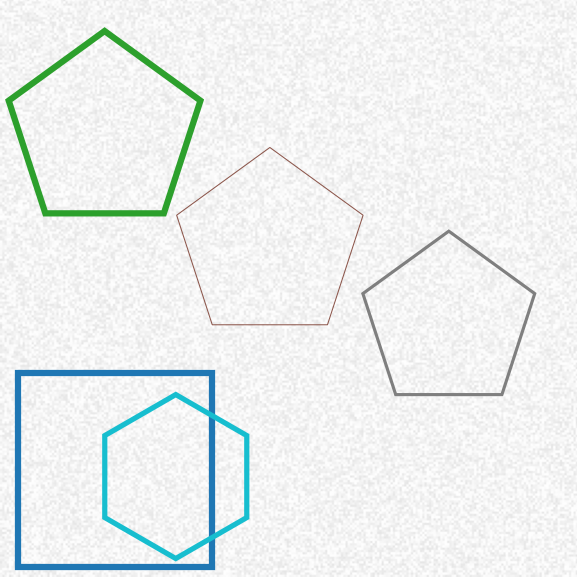[{"shape": "square", "thickness": 3, "radius": 0.84, "center": [0.199, 0.185]}, {"shape": "pentagon", "thickness": 3, "radius": 0.87, "center": [0.181, 0.771]}, {"shape": "pentagon", "thickness": 0.5, "radius": 0.85, "center": [0.467, 0.574]}, {"shape": "pentagon", "thickness": 1.5, "radius": 0.78, "center": [0.777, 0.442]}, {"shape": "hexagon", "thickness": 2.5, "radius": 0.71, "center": [0.304, 0.174]}]